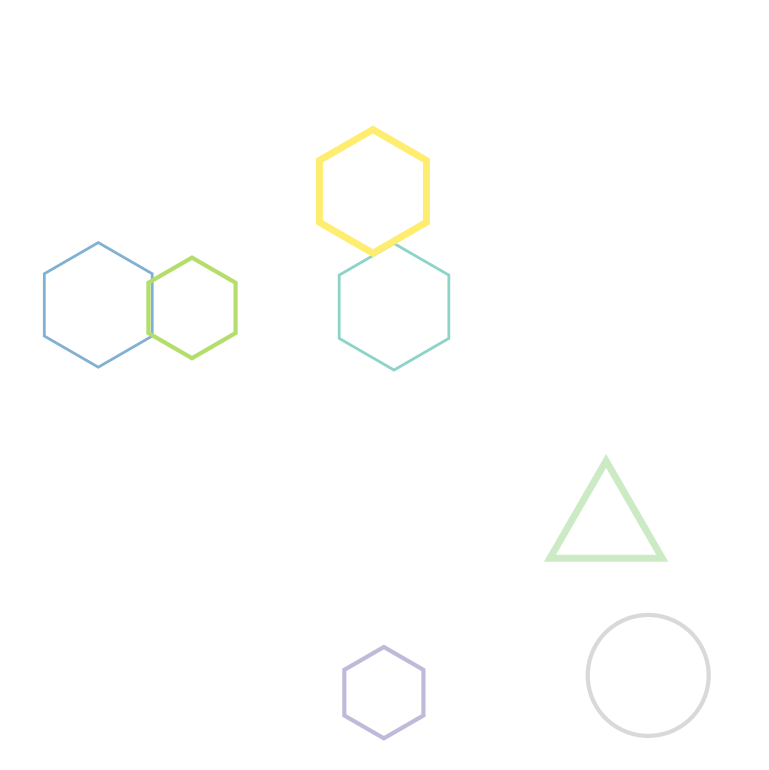[{"shape": "hexagon", "thickness": 1, "radius": 0.41, "center": [0.512, 0.602]}, {"shape": "hexagon", "thickness": 1.5, "radius": 0.3, "center": [0.499, 0.1]}, {"shape": "hexagon", "thickness": 1, "radius": 0.4, "center": [0.128, 0.604]}, {"shape": "hexagon", "thickness": 1.5, "radius": 0.33, "center": [0.249, 0.6]}, {"shape": "circle", "thickness": 1.5, "radius": 0.39, "center": [0.842, 0.123]}, {"shape": "triangle", "thickness": 2.5, "radius": 0.42, "center": [0.787, 0.317]}, {"shape": "hexagon", "thickness": 2.5, "radius": 0.4, "center": [0.484, 0.751]}]